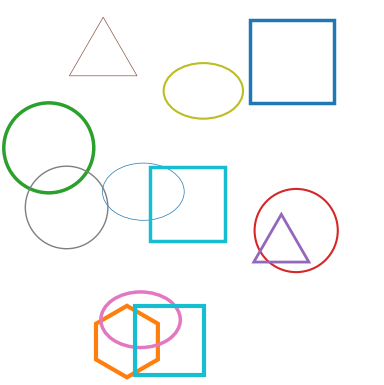[{"shape": "oval", "thickness": 0.5, "radius": 0.53, "center": [0.372, 0.502]}, {"shape": "square", "thickness": 2.5, "radius": 0.54, "center": [0.757, 0.84]}, {"shape": "hexagon", "thickness": 3, "radius": 0.46, "center": [0.33, 0.113]}, {"shape": "circle", "thickness": 2.5, "radius": 0.58, "center": [0.127, 0.616]}, {"shape": "circle", "thickness": 1.5, "radius": 0.54, "center": [0.769, 0.401]}, {"shape": "triangle", "thickness": 2, "radius": 0.41, "center": [0.731, 0.361]}, {"shape": "triangle", "thickness": 0.5, "radius": 0.51, "center": [0.268, 0.854]}, {"shape": "oval", "thickness": 2.5, "radius": 0.52, "center": [0.365, 0.169]}, {"shape": "circle", "thickness": 1, "radius": 0.54, "center": [0.173, 0.461]}, {"shape": "oval", "thickness": 1.5, "radius": 0.52, "center": [0.528, 0.764]}, {"shape": "square", "thickness": 2.5, "radius": 0.49, "center": [0.487, 0.47]}, {"shape": "square", "thickness": 3, "radius": 0.45, "center": [0.44, 0.115]}]